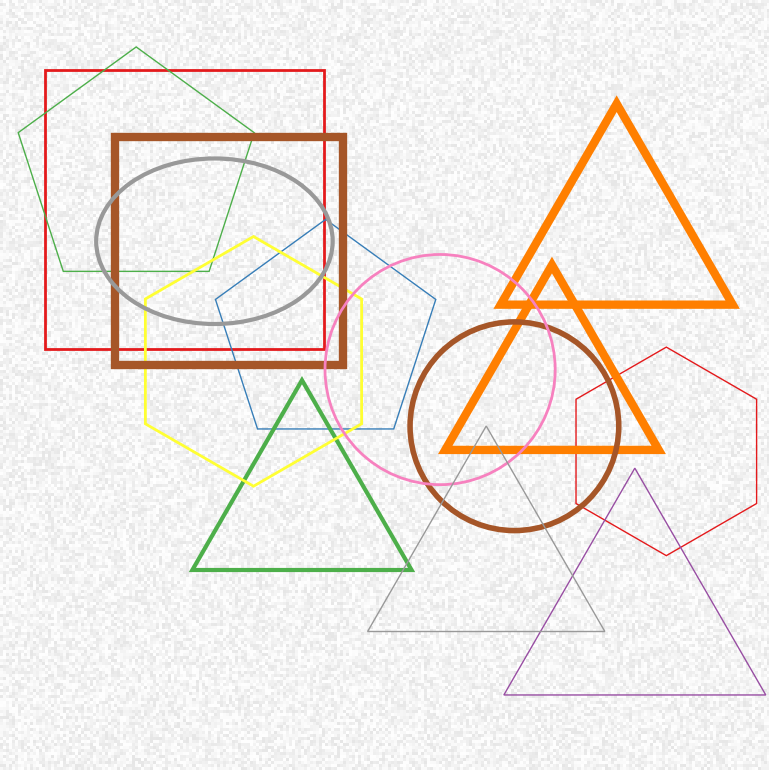[{"shape": "hexagon", "thickness": 0.5, "radius": 0.68, "center": [0.865, 0.414]}, {"shape": "square", "thickness": 1, "radius": 0.91, "center": [0.24, 0.728]}, {"shape": "pentagon", "thickness": 0.5, "radius": 0.75, "center": [0.423, 0.565]}, {"shape": "pentagon", "thickness": 0.5, "radius": 0.81, "center": [0.177, 0.778]}, {"shape": "triangle", "thickness": 1.5, "radius": 0.82, "center": [0.392, 0.342]}, {"shape": "triangle", "thickness": 0.5, "radius": 0.98, "center": [0.824, 0.196]}, {"shape": "triangle", "thickness": 3, "radius": 0.8, "center": [0.717, 0.496]}, {"shape": "triangle", "thickness": 3, "radius": 0.87, "center": [0.801, 0.691]}, {"shape": "hexagon", "thickness": 1, "radius": 0.81, "center": [0.329, 0.531]}, {"shape": "square", "thickness": 3, "radius": 0.74, "center": [0.297, 0.674]}, {"shape": "circle", "thickness": 2, "radius": 0.68, "center": [0.668, 0.446]}, {"shape": "circle", "thickness": 1, "radius": 0.75, "center": [0.572, 0.52]}, {"shape": "triangle", "thickness": 0.5, "radius": 0.89, "center": [0.631, 0.269]}, {"shape": "oval", "thickness": 1.5, "radius": 0.77, "center": [0.278, 0.687]}]